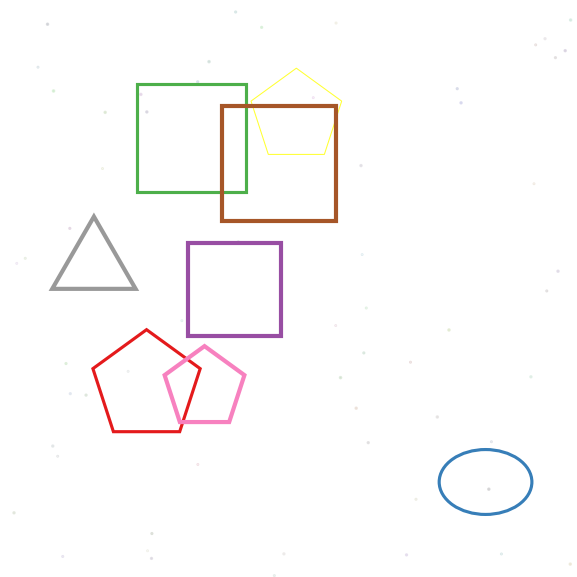[{"shape": "pentagon", "thickness": 1.5, "radius": 0.49, "center": [0.254, 0.331]}, {"shape": "oval", "thickness": 1.5, "radius": 0.4, "center": [0.841, 0.165]}, {"shape": "square", "thickness": 1.5, "radius": 0.47, "center": [0.332, 0.76]}, {"shape": "square", "thickness": 2, "radius": 0.4, "center": [0.406, 0.498]}, {"shape": "pentagon", "thickness": 0.5, "radius": 0.41, "center": [0.513, 0.799]}, {"shape": "square", "thickness": 2, "radius": 0.5, "center": [0.483, 0.716]}, {"shape": "pentagon", "thickness": 2, "radius": 0.36, "center": [0.354, 0.327]}, {"shape": "triangle", "thickness": 2, "radius": 0.42, "center": [0.163, 0.541]}]